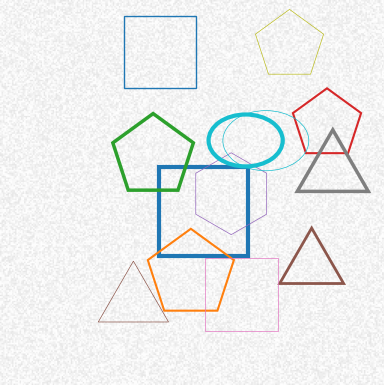[{"shape": "square", "thickness": 3, "radius": 0.57, "center": [0.529, 0.451]}, {"shape": "square", "thickness": 1, "radius": 0.47, "center": [0.415, 0.864]}, {"shape": "pentagon", "thickness": 1.5, "radius": 0.59, "center": [0.496, 0.288]}, {"shape": "pentagon", "thickness": 2.5, "radius": 0.55, "center": [0.398, 0.595]}, {"shape": "pentagon", "thickness": 1.5, "radius": 0.47, "center": [0.849, 0.677]}, {"shape": "hexagon", "thickness": 0.5, "radius": 0.53, "center": [0.601, 0.497]}, {"shape": "triangle", "thickness": 2, "radius": 0.48, "center": [0.809, 0.312]}, {"shape": "triangle", "thickness": 0.5, "radius": 0.53, "center": [0.346, 0.216]}, {"shape": "square", "thickness": 0.5, "radius": 0.47, "center": [0.627, 0.235]}, {"shape": "triangle", "thickness": 2.5, "radius": 0.53, "center": [0.864, 0.556]}, {"shape": "pentagon", "thickness": 0.5, "radius": 0.47, "center": [0.752, 0.883]}, {"shape": "oval", "thickness": 3, "radius": 0.48, "center": [0.638, 0.635]}, {"shape": "oval", "thickness": 0.5, "radius": 0.56, "center": [0.69, 0.635]}]